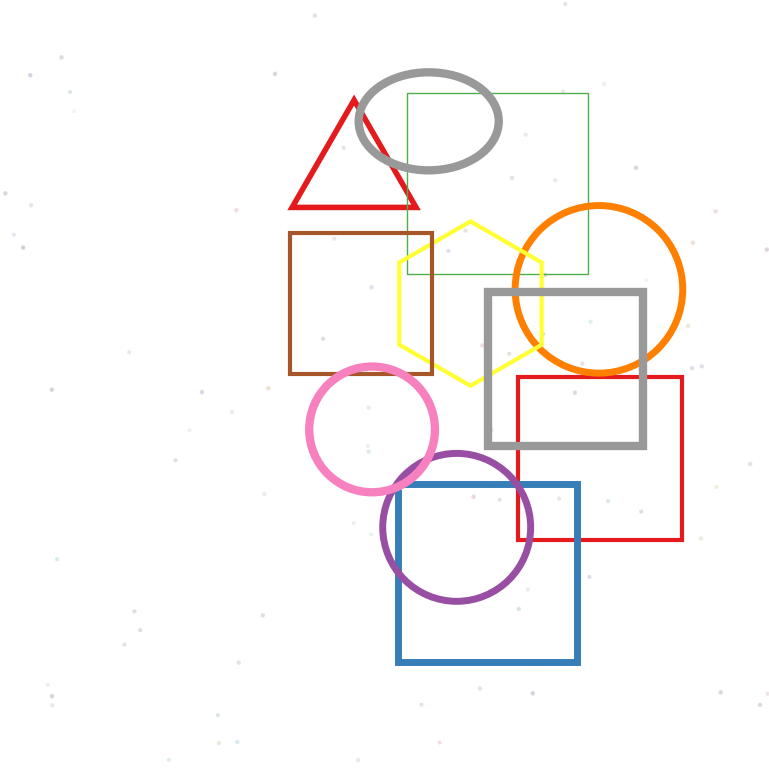[{"shape": "triangle", "thickness": 2, "radius": 0.46, "center": [0.46, 0.777]}, {"shape": "square", "thickness": 1.5, "radius": 0.53, "center": [0.779, 0.405]}, {"shape": "square", "thickness": 2.5, "radius": 0.58, "center": [0.633, 0.256]}, {"shape": "square", "thickness": 0.5, "radius": 0.59, "center": [0.646, 0.762]}, {"shape": "circle", "thickness": 2.5, "radius": 0.48, "center": [0.593, 0.315]}, {"shape": "circle", "thickness": 2.5, "radius": 0.54, "center": [0.778, 0.624]}, {"shape": "hexagon", "thickness": 1.5, "radius": 0.53, "center": [0.611, 0.606]}, {"shape": "square", "thickness": 1.5, "radius": 0.46, "center": [0.469, 0.606]}, {"shape": "circle", "thickness": 3, "radius": 0.41, "center": [0.483, 0.442]}, {"shape": "oval", "thickness": 3, "radius": 0.45, "center": [0.557, 0.842]}, {"shape": "square", "thickness": 3, "radius": 0.5, "center": [0.734, 0.521]}]